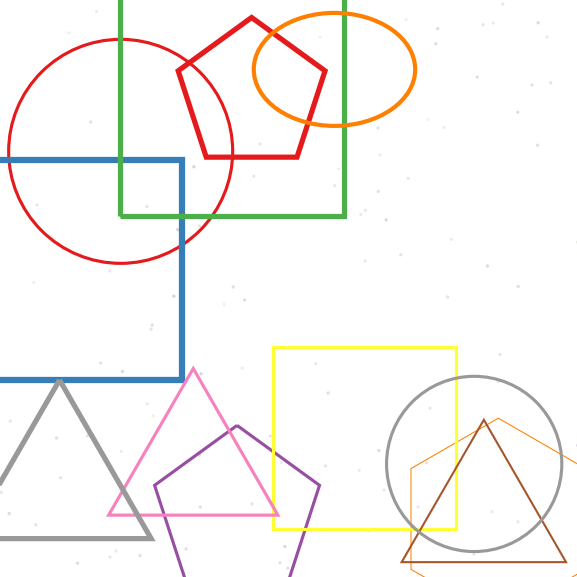[{"shape": "pentagon", "thickness": 2.5, "radius": 0.67, "center": [0.436, 0.835]}, {"shape": "circle", "thickness": 1.5, "radius": 0.97, "center": [0.209, 0.737]}, {"shape": "square", "thickness": 3, "radius": 0.95, "center": [0.124, 0.532]}, {"shape": "square", "thickness": 2.5, "radius": 0.97, "center": [0.401, 0.819]}, {"shape": "pentagon", "thickness": 1.5, "radius": 0.75, "center": [0.41, 0.112]}, {"shape": "hexagon", "thickness": 0.5, "radius": 0.87, "center": [0.863, 0.101]}, {"shape": "oval", "thickness": 2, "radius": 0.7, "center": [0.579, 0.879]}, {"shape": "square", "thickness": 1.5, "radius": 0.79, "center": [0.631, 0.241]}, {"shape": "triangle", "thickness": 1, "radius": 0.82, "center": [0.838, 0.108]}, {"shape": "triangle", "thickness": 1.5, "radius": 0.85, "center": [0.335, 0.192]}, {"shape": "circle", "thickness": 1.5, "radius": 0.76, "center": [0.821, 0.196]}, {"shape": "triangle", "thickness": 2.5, "radius": 0.92, "center": [0.103, 0.158]}]